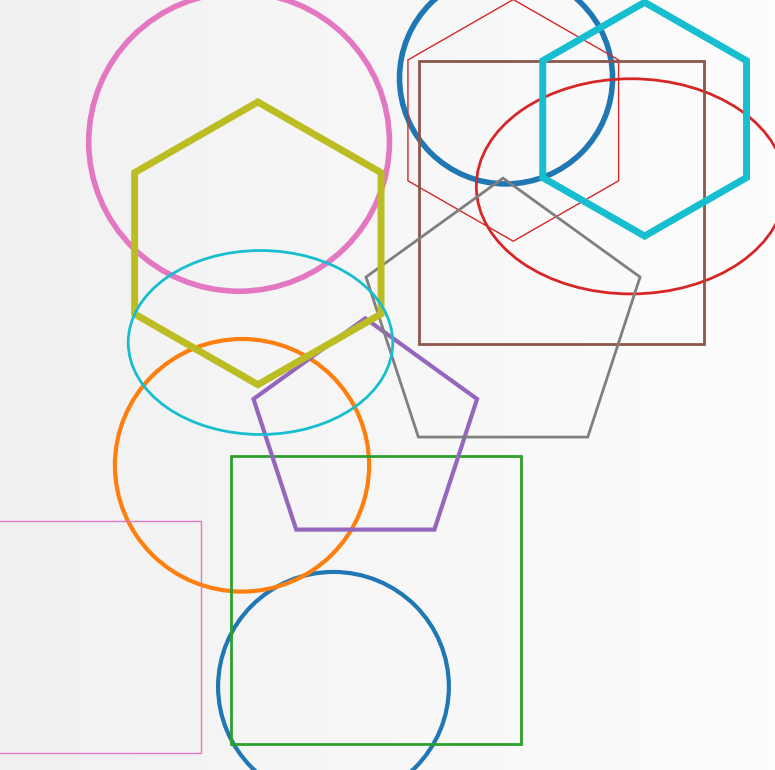[{"shape": "circle", "thickness": 1.5, "radius": 0.74, "center": [0.43, 0.108]}, {"shape": "circle", "thickness": 2, "radius": 0.69, "center": [0.653, 0.899]}, {"shape": "circle", "thickness": 1.5, "radius": 0.82, "center": [0.312, 0.396]}, {"shape": "square", "thickness": 1, "radius": 0.94, "center": [0.485, 0.221]}, {"shape": "oval", "thickness": 1, "radius": 1.0, "center": [0.814, 0.758]}, {"shape": "hexagon", "thickness": 0.5, "radius": 0.78, "center": [0.662, 0.844]}, {"shape": "pentagon", "thickness": 1.5, "radius": 0.76, "center": [0.471, 0.435]}, {"shape": "square", "thickness": 1, "radius": 0.92, "center": [0.725, 0.737]}, {"shape": "square", "thickness": 0.5, "radius": 0.75, "center": [0.109, 0.173]}, {"shape": "circle", "thickness": 2, "radius": 0.97, "center": [0.308, 0.816]}, {"shape": "pentagon", "thickness": 1, "radius": 0.93, "center": [0.649, 0.583]}, {"shape": "hexagon", "thickness": 2.5, "radius": 0.92, "center": [0.333, 0.684]}, {"shape": "oval", "thickness": 1, "radius": 0.85, "center": [0.336, 0.555]}, {"shape": "hexagon", "thickness": 2.5, "radius": 0.76, "center": [0.832, 0.845]}]